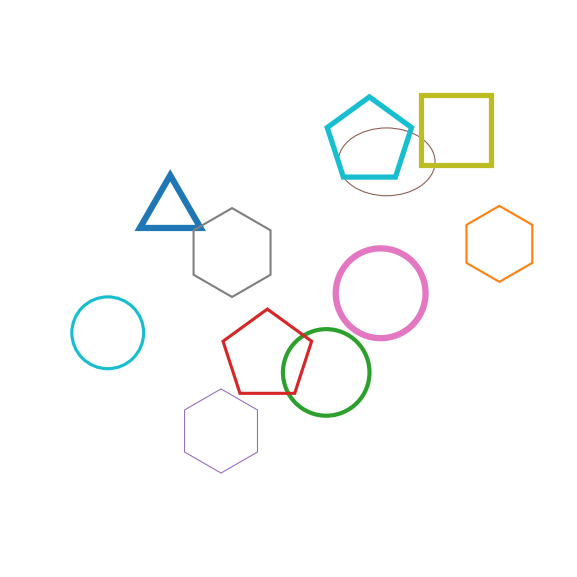[{"shape": "triangle", "thickness": 3, "radius": 0.3, "center": [0.295, 0.635]}, {"shape": "hexagon", "thickness": 1, "radius": 0.33, "center": [0.865, 0.577]}, {"shape": "circle", "thickness": 2, "radius": 0.37, "center": [0.565, 0.354]}, {"shape": "pentagon", "thickness": 1.5, "radius": 0.4, "center": [0.463, 0.383]}, {"shape": "hexagon", "thickness": 0.5, "radius": 0.36, "center": [0.383, 0.253]}, {"shape": "oval", "thickness": 0.5, "radius": 0.42, "center": [0.669, 0.719]}, {"shape": "circle", "thickness": 3, "radius": 0.39, "center": [0.659, 0.491]}, {"shape": "hexagon", "thickness": 1, "radius": 0.38, "center": [0.402, 0.562]}, {"shape": "square", "thickness": 2.5, "radius": 0.3, "center": [0.79, 0.774]}, {"shape": "pentagon", "thickness": 2.5, "radius": 0.38, "center": [0.64, 0.755]}, {"shape": "circle", "thickness": 1.5, "radius": 0.31, "center": [0.187, 0.423]}]